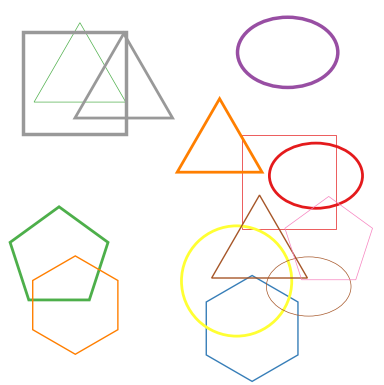[{"shape": "square", "thickness": 0.5, "radius": 0.61, "center": [0.75, 0.528]}, {"shape": "oval", "thickness": 2, "radius": 0.6, "center": [0.821, 0.544]}, {"shape": "hexagon", "thickness": 1, "radius": 0.69, "center": [0.655, 0.147]}, {"shape": "triangle", "thickness": 0.5, "radius": 0.69, "center": [0.208, 0.804]}, {"shape": "pentagon", "thickness": 2, "radius": 0.67, "center": [0.153, 0.329]}, {"shape": "oval", "thickness": 2.5, "radius": 0.65, "center": [0.747, 0.864]}, {"shape": "triangle", "thickness": 2, "radius": 0.64, "center": [0.57, 0.616]}, {"shape": "hexagon", "thickness": 1, "radius": 0.64, "center": [0.196, 0.208]}, {"shape": "circle", "thickness": 2, "radius": 0.72, "center": [0.615, 0.27]}, {"shape": "triangle", "thickness": 1, "radius": 0.72, "center": [0.674, 0.35]}, {"shape": "oval", "thickness": 0.5, "radius": 0.55, "center": [0.802, 0.256]}, {"shape": "pentagon", "thickness": 0.5, "radius": 0.6, "center": [0.854, 0.37]}, {"shape": "square", "thickness": 2.5, "radius": 0.66, "center": [0.194, 0.785]}, {"shape": "triangle", "thickness": 2, "radius": 0.73, "center": [0.321, 0.767]}]